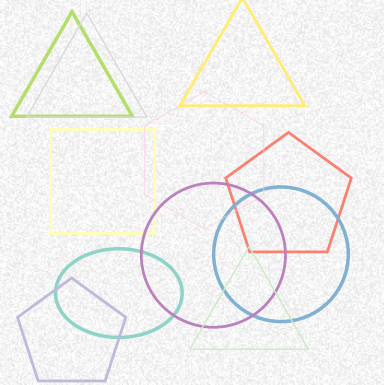[{"shape": "oval", "thickness": 2.5, "radius": 0.82, "center": [0.309, 0.239]}, {"shape": "square", "thickness": 2, "radius": 0.68, "center": [0.265, 0.531]}, {"shape": "pentagon", "thickness": 2, "radius": 0.74, "center": [0.186, 0.13]}, {"shape": "pentagon", "thickness": 2, "radius": 0.86, "center": [0.749, 0.484]}, {"shape": "circle", "thickness": 2.5, "radius": 0.87, "center": [0.73, 0.34]}, {"shape": "triangle", "thickness": 2.5, "radius": 0.91, "center": [0.187, 0.789]}, {"shape": "hexagon", "thickness": 0.5, "radius": 0.89, "center": [0.531, 0.584]}, {"shape": "triangle", "thickness": 1, "radius": 0.9, "center": [0.225, 0.786]}, {"shape": "circle", "thickness": 2, "radius": 0.94, "center": [0.554, 0.337]}, {"shape": "triangle", "thickness": 1, "radius": 0.89, "center": [0.647, 0.182]}, {"shape": "triangle", "thickness": 2, "radius": 0.94, "center": [0.63, 0.819]}]